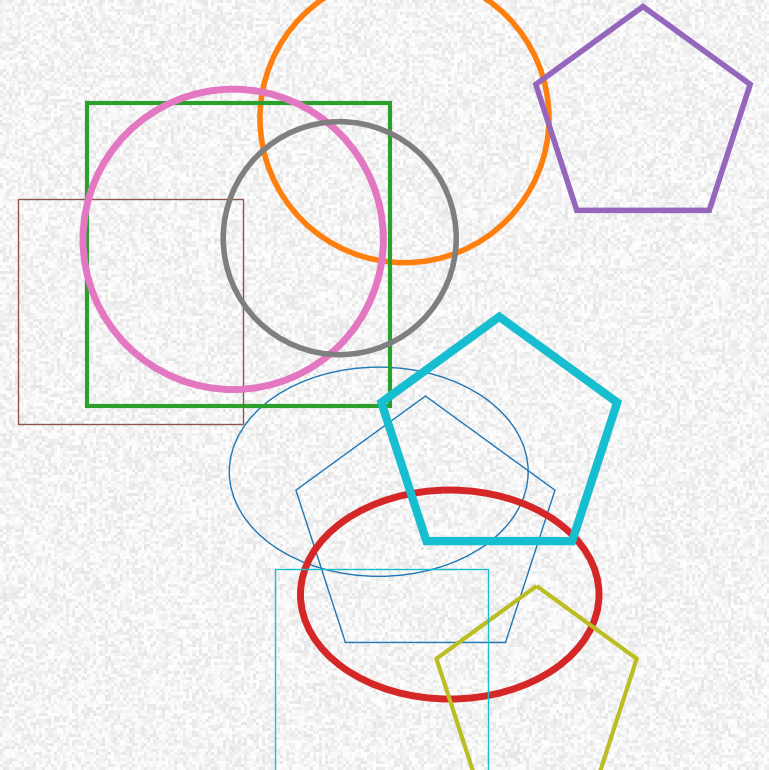[{"shape": "oval", "thickness": 0.5, "radius": 0.97, "center": [0.492, 0.387]}, {"shape": "pentagon", "thickness": 0.5, "radius": 0.88, "center": [0.553, 0.309]}, {"shape": "circle", "thickness": 2, "radius": 0.94, "center": [0.525, 0.847]}, {"shape": "square", "thickness": 1.5, "radius": 0.99, "center": [0.309, 0.669]}, {"shape": "oval", "thickness": 2.5, "radius": 0.97, "center": [0.584, 0.228]}, {"shape": "pentagon", "thickness": 2, "radius": 0.73, "center": [0.835, 0.845]}, {"shape": "square", "thickness": 0.5, "radius": 0.73, "center": [0.17, 0.596]}, {"shape": "circle", "thickness": 2.5, "radius": 0.98, "center": [0.303, 0.689]}, {"shape": "circle", "thickness": 2, "radius": 0.76, "center": [0.441, 0.691]}, {"shape": "pentagon", "thickness": 1.5, "radius": 0.68, "center": [0.697, 0.102]}, {"shape": "pentagon", "thickness": 3, "radius": 0.81, "center": [0.648, 0.428]}, {"shape": "square", "thickness": 0.5, "radius": 0.69, "center": [0.495, 0.123]}]